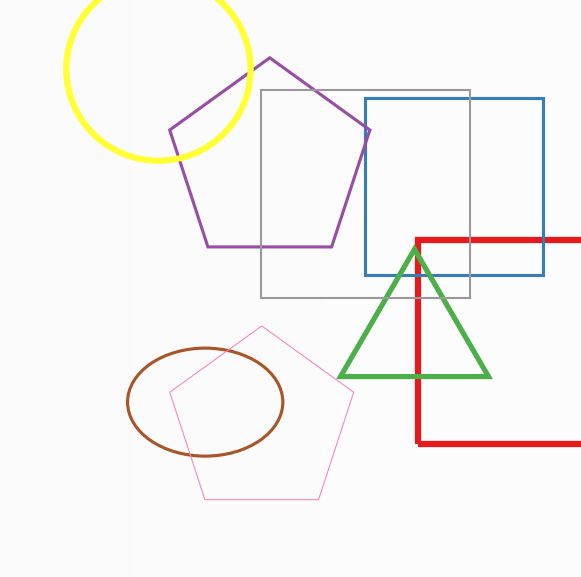[{"shape": "square", "thickness": 3, "radius": 0.88, "center": [0.895, 0.407]}, {"shape": "square", "thickness": 1.5, "radius": 0.77, "center": [0.781, 0.677]}, {"shape": "triangle", "thickness": 2.5, "radius": 0.73, "center": [0.713, 0.421]}, {"shape": "pentagon", "thickness": 1.5, "radius": 0.91, "center": [0.464, 0.718]}, {"shape": "circle", "thickness": 3, "radius": 0.79, "center": [0.273, 0.879]}, {"shape": "oval", "thickness": 1.5, "radius": 0.67, "center": [0.353, 0.303]}, {"shape": "pentagon", "thickness": 0.5, "radius": 0.83, "center": [0.45, 0.268]}, {"shape": "square", "thickness": 1, "radius": 0.9, "center": [0.629, 0.664]}]